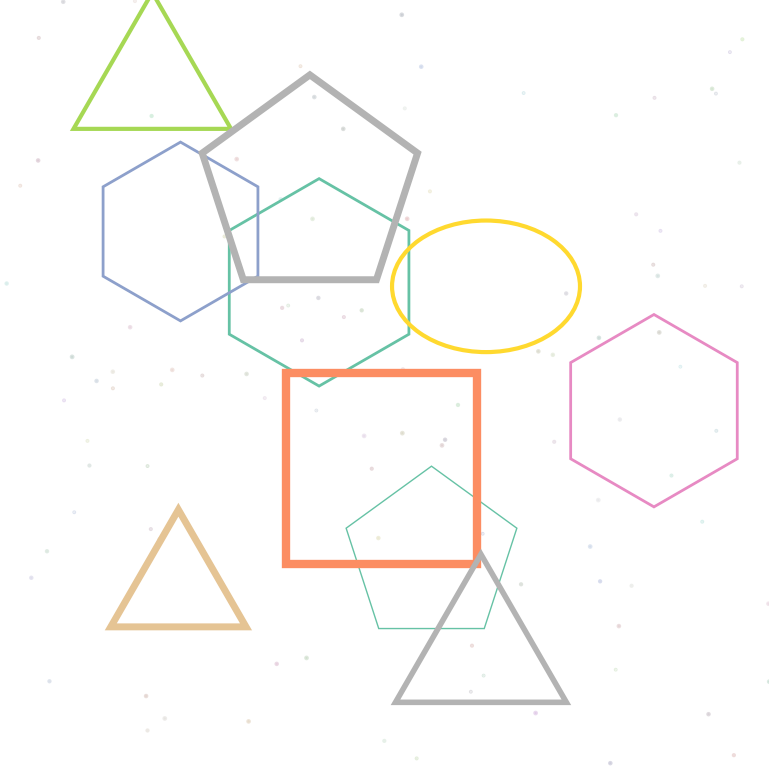[{"shape": "pentagon", "thickness": 0.5, "radius": 0.58, "center": [0.56, 0.278]}, {"shape": "hexagon", "thickness": 1, "radius": 0.67, "center": [0.414, 0.633]}, {"shape": "square", "thickness": 3, "radius": 0.62, "center": [0.495, 0.392]}, {"shape": "hexagon", "thickness": 1, "radius": 0.58, "center": [0.234, 0.699]}, {"shape": "hexagon", "thickness": 1, "radius": 0.62, "center": [0.849, 0.467]}, {"shape": "triangle", "thickness": 1.5, "radius": 0.59, "center": [0.198, 0.892]}, {"shape": "oval", "thickness": 1.5, "radius": 0.61, "center": [0.631, 0.628]}, {"shape": "triangle", "thickness": 2.5, "radius": 0.51, "center": [0.232, 0.237]}, {"shape": "triangle", "thickness": 2, "radius": 0.64, "center": [0.625, 0.152]}, {"shape": "pentagon", "thickness": 2.5, "radius": 0.74, "center": [0.402, 0.756]}]